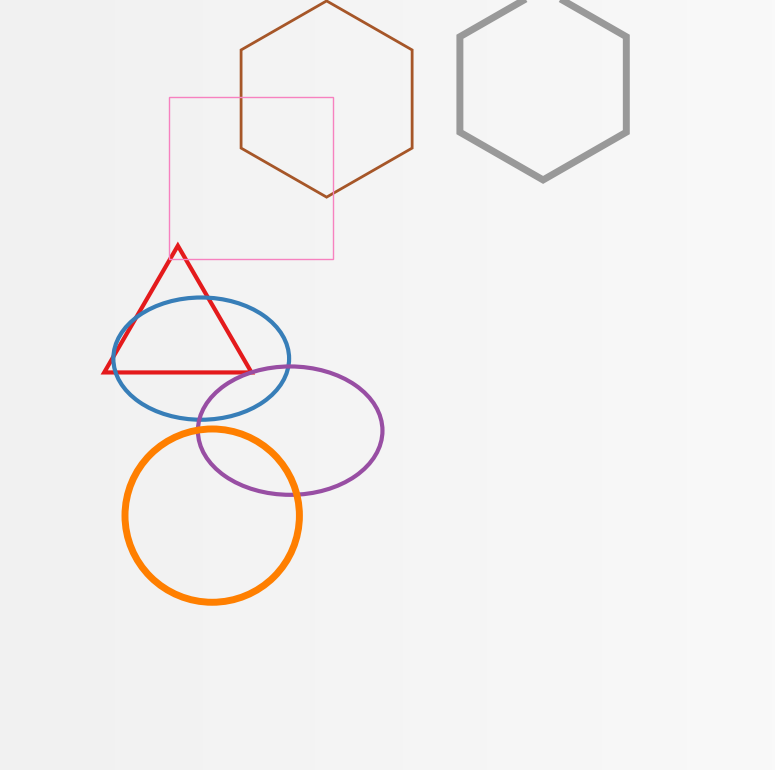[{"shape": "triangle", "thickness": 1.5, "radius": 0.55, "center": [0.229, 0.571]}, {"shape": "oval", "thickness": 1.5, "radius": 0.57, "center": [0.26, 0.534]}, {"shape": "oval", "thickness": 1.5, "radius": 0.6, "center": [0.374, 0.441]}, {"shape": "circle", "thickness": 2.5, "radius": 0.56, "center": [0.274, 0.33]}, {"shape": "hexagon", "thickness": 1, "radius": 0.64, "center": [0.421, 0.871]}, {"shape": "square", "thickness": 0.5, "radius": 0.53, "center": [0.324, 0.769]}, {"shape": "hexagon", "thickness": 2.5, "radius": 0.62, "center": [0.701, 0.89]}]